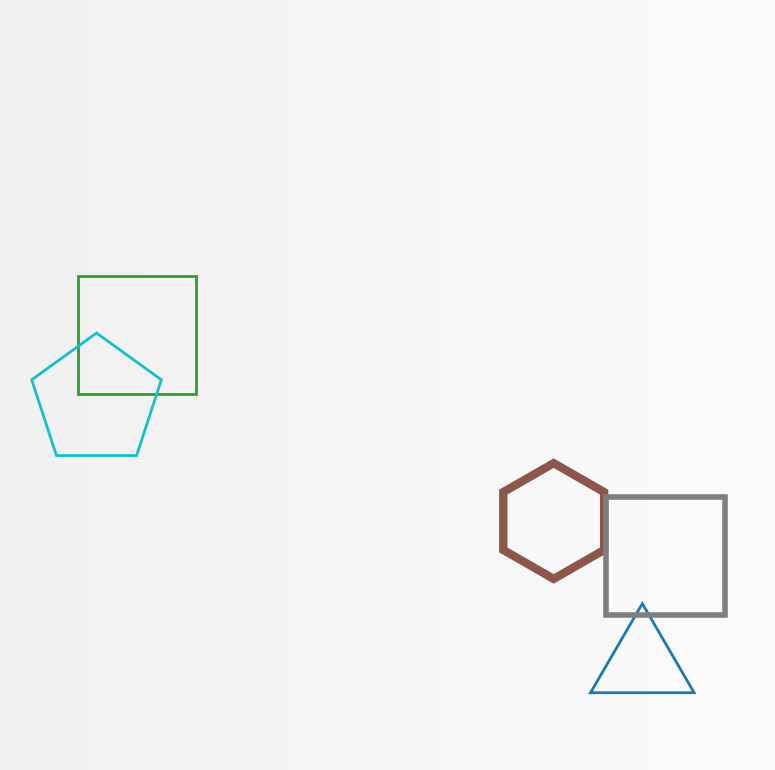[{"shape": "triangle", "thickness": 1, "radius": 0.39, "center": [0.829, 0.139]}, {"shape": "square", "thickness": 1, "radius": 0.38, "center": [0.177, 0.565]}, {"shape": "hexagon", "thickness": 3, "radius": 0.38, "center": [0.714, 0.323]}, {"shape": "square", "thickness": 2, "radius": 0.38, "center": [0.859, 0.278]}, {"shape": "pentagon", "thickness": 1, "radius": 0.44, "center": [0.125, 0.48]}]